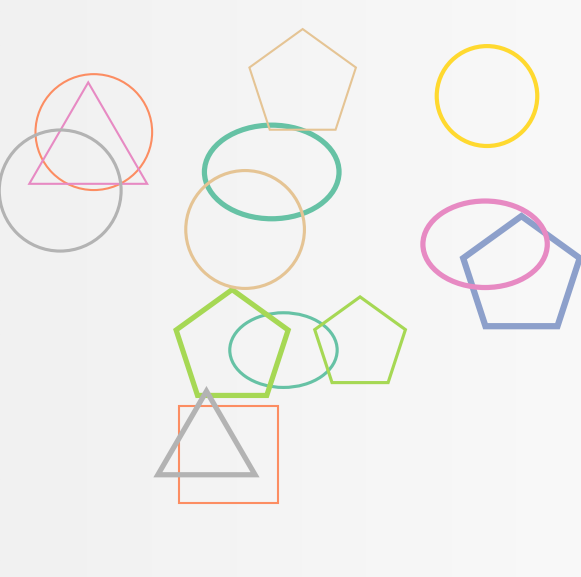[{"shape": "oval", "thickness": 1.5, "radius": 0.46, "center": [0.488, 0.393]}, {"shape": "oval", "thickness": 2.5, "radius": 0.58, "center": [0.467, 0.701]}, {"shape": "square", "thickness": 1, "radius": 0.42, "center": [0.393, 0.212]}, {"shape": "circle", "thickness": 1, "radius": 0.5, "center": [0.161, 0.77]}, {"shape": "pentagon", "thickness": 3, "radius": 0.53, "center": [0.897, 0.52]}, {"shape": "triangle", "thickness": 1, "radius": 0.59, "center": [0.152, 0.739]}, {"shape": "oval", "thickness": 2.5, "radius": 0.53, "center": [0.835, 0.576]}, {"shape": "pentagon", "thickness": 2.5, "radius": 0.51, "center": [0.399, 0.396]}, {"shape": "pentagon", "thickness": 1.5, "radius": 0.41, "center": [0.619, 0.403]}, {"shape": "circle", "thickness": 2, "radius": 0.43, "center": [0.838, 0.833]}, {"shape": "pentagon", "thickness": 1, "radius": 0.48, "center": [0.521, 0.852]}, {"shape": "circle", "thickness": 1.5, "radius": 0.51, "center": [0.422, 0.602]}, {"shape": "circle", "thickness": 1.5, "radius": 0.52, "center": [0.104, 0.669]}, {"shape": "triangle", "thickness": 2.5, "radius": 0.48, "center": [0.355, 0.225]}]